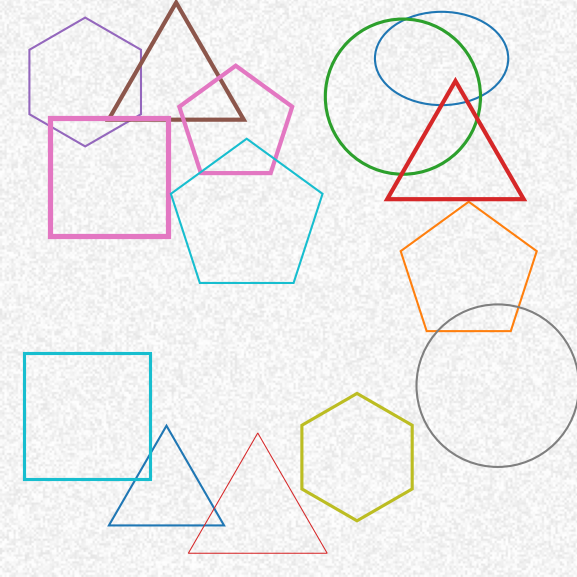[{"shape": "triangle", "thickness": 1, "radius": 0.58, "center": [0.288, 0.147]}, {"shape": "oval", "thickness": 1, "radius": 0.58, "center": [0.765, 0.898]}, {"shape": "pentagon", "thickness": 1, "radius": 0.62, "center": [0.812, 0.526]}, {"shape": "circle", "thickness": 1.5, "radius": 0.67, "center": [0.698, 0.832]}, {"shape": "triangle", "thickness": 0.5, "radius": 0.69, "center": [0.446, 0.111]}, {"shape": "triangle", "thickness": 2, "radius": 0.68, "center": [0.789, 0.722]}, {"shape": "hexagon", "thickness": 1, "radius": 0.56, "center": [0.148, 0.857]}, {"shape": "triangle", "thickness": 2, "radius": 0.68, "center": [0.305, 0.859]}, {"shape": "square", "thickness": 2.5, "radius": 0.51, "center": [0.189, 0.692]}, {"shape": "pentagon", "thickness": 2, "radius": 0.51, "center": [0.408, 0.783]}, {"shape": "circle", "thickness": 1, "radius": 0.7, "center": [0.862, 0.331]}, {"shape": "hexagon", "thickness": 1.5, "radius": 0.55, "center": [0.618, 0.208]}, {"shape": "square", "thickness": 1.5, "radius": 0.55, "center": [0.151, 0.278]}, {"shape": "pentagon", "thickness": 1, "radius": 0.69, "center": [0.427, 0.621]}]